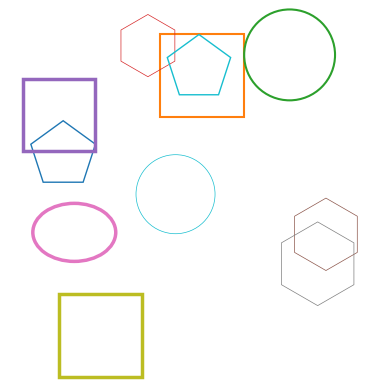[{"shape": "pentagon", "thickness": 1, "radius": 0.44, "center": [0.164, 0.598]}, {"shape": "square", "thickness": 1.5, "radius": 0.54, "center": [0.524, 0.804]}, {"shape": "circle", "thickness": 1.5, "radius": 0.59, "center": [0.752, 0.857]}, {"shape": "hexagon", "thickness": 0.5, "radius": 0.4, "center": [0.384, 0.882]}, {"shape": "square", "thickness": 2.5, "radius": 0.47, "center": [0.152, 0.701]}, {"shape": "hexagon", "thickness": 0.5, "radius": 0.47, "center": [0.847, 0.391]}, {"shape": "oval", "thickness": 2.5, "radius": 0.54, "center": [0.193, 0.396]}, {"shape": "hexagon", "thickness": 0.5, "radius": 0.54, "center": [0.825, 0.315]}, {"shape": "square", "thickness": 2.5, "radius": 0.53, "center": [0.261, 0.128]}, {"shape": "circle", "thickness": 0.5, "radius": 0.51, "center": [0.456, 0.496]}, {"shape": "pentagon", "thickness": 1, "radius": 0.43, "center": [0.517, 0.824]}]